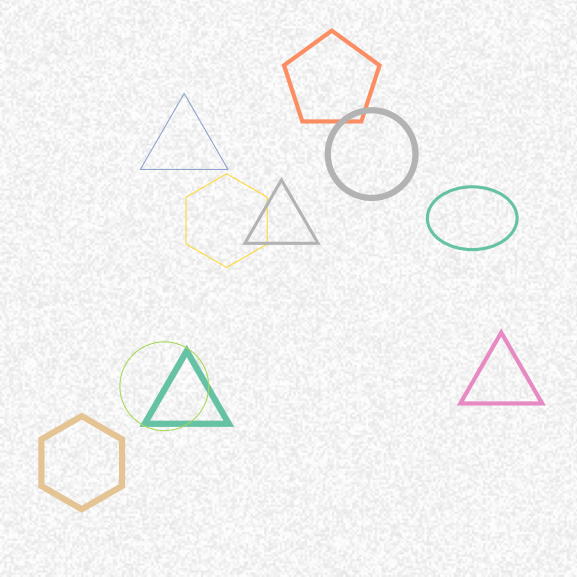[{"shape": "oval", "thickness": 1.5, "radius": 0.39, "center": [0.818, 0.621]}, {"shape": "triangle", "thickness": 3, "radius": 0.42, "center": [0.323, 0.307]}, {"shape": "pentagon", "thickness": 2, "radius": 0.43, "center": [0.575, 0.859]}, {"shape": "triangle", "thickness": 0.5, "radius": 0.44, "center": [0.319, 0.75]}, {"shape": "triangle", "thickness": 2, "radius": 0.41, "center": [0.868, 0.341]}, {"shape": "circle", "thickness": 0.5, "radius": 0.38, "center": [0.284, 0.33]}, {"shape": "hexagon", "thickness": 0.5, "radius": 0.41, "center": [0.393, 0.617]}, {"shape": "hexagon", "thickness": 3, "radius": 0.4, "center": [0.142, 0.198]}, {"shape": "circle", "thickness": 3, "radius": 0.38, "center": [0.644, 0.732]}, {"shape": "triangle", "thickness": 1.5, "radius": 0.37, "center": [0.487, 0.614]}]